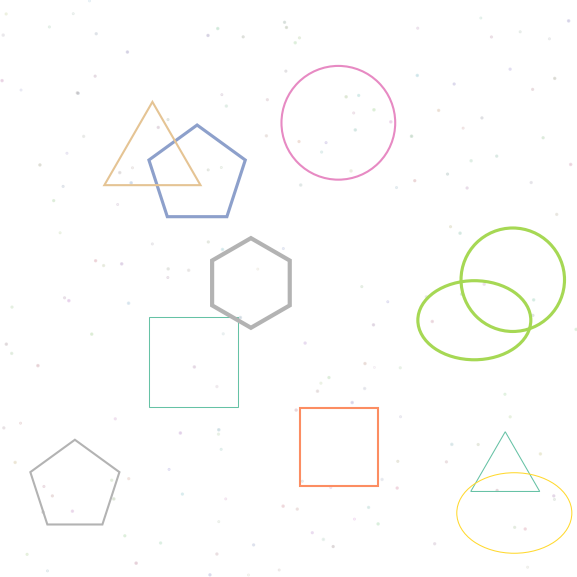[{"shape": "triangle", "thickness": 0.5, "radius": 0.34, "center": [0.875, 0.183]}, {"shape": "square", "thickness": 0.5, "radius": 0.39, "center": [0.335, 0.372]}, {"shape": "square", "thickness": 1, "radius": 0.34, "center": [0.587, 0.226]}, {"shape": "pentagon", "thickness": 1.5, "radius": 0.44, "center": [0.341, 0.695]}, {"shape": "circle", "thickness": 1, "radius": 0.49, "center": [0.586, 0.787]}, {"shape": "circle", "thickness": 1.5, "radius": 0.45, "center": [0.888, 0.515]}, {"shape": "oval", "thickness": 1.5, "radius": 0.49, "center": [0.821, 0.445]}, {"shape": "oval", "thickness": 0.5, "radius": 0.5, "center": [0.891, 0.111]}, {"shape": "triangle", "thickness": 1, "radius": 0.48, "center": [0.264, 0.727]}, {"shape": "hexagon", "thickness": 2, "radius": 0.39, "center": [0.435, 0.509]}, {"shape": "pentagon", "thickness": 1, "radius": 0.41, "center": [0.13, 0.157]}]